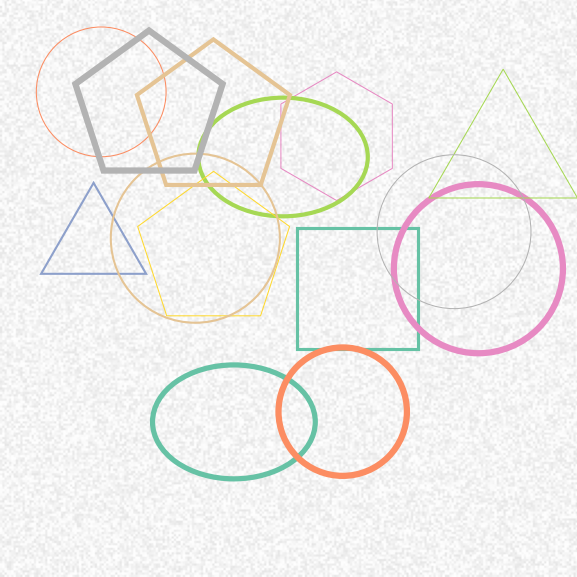[{"shape": "square", "thickness": 1.5, "radius": 0.52, "center": [0.619, 0.5]}, {"shape": "oval", "thickness": 2.5, "radius": 0.7, "center": [0.405, 0.269]}, {"shape": "circle", "thickness": 3, "radius": 0.56, "center": [0.593, 0.286]}, {"shape": "circle", "thickness": 0.5, "radius": 0.56, "center": [0.175, 0.84]}, {"shape": "triangle", "thickness": 1, "radius": 0.52, "center": [0.162, 0.577]}, {"shape": "hexagon", "thickness": 0.5, "radius": 0.56, "center": [0.583, 0.763]}, {"shape": "circle", "thickness": 3, "radius": 0.73, "center": [0.828, 0.534]}, {"shape": "triangle", "thickness": 0.5, "radius": 0.74, "center": [0.871, 0.731]}, {"shape": "oval", "thickness": 2, "radius": 0.73, "center": [0.49, 0.727]}, {"shape": "pentagon", "thickness": 0.5, "radius": 0.69, "center": [0.37, 0.564]}, {"shape": "circle", "thickness": 1, "radius": 0.73, "center": [0.338, 0.587]}, {"shape": "pentagon", "thickness": 2, "radius": 0.7, "center": [0.37, 0.792]}, {"shape": "circle", "thickness": 0.5, "radius": 0.67, "center": [0.786, 0.598]}, {"shape": "pentagon", "thickness": 3, "radius": 0.67, "center": [0.258, 0.812]}]